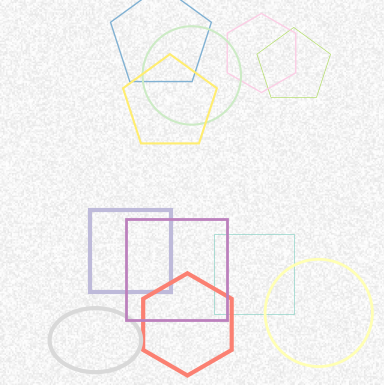[{"shape": "square", "thickness": 0.5, "radius": 0.52, "center": [0.66, 0.288]}, {"shape": "circle", "thickness": 2, "radius": 0.7, "center": [0.828, 0.187]}, {"shape": "square", "thickness": 3, "radius": 0.53, "center": [0.339, 0.347]}, {"shape": "hexagon", "thickness": 3, "radius": 0.66, "center": [0.487, 0.157]}, {"shape": "pentagon", "thickness": 1, "radius": 0.69, "center": [0.418, 0.9]}, {"shape": "pentagon", "thickness": 0.5, "radius": 0.5, "center": [0.763, 0.828]}, {"shape": "hexagon", "thickness": 1, "radius": 0.51, "center": [0.679, 0.862]}, {"shape": "oval", "thickness": 3, "radius": 0.59, "center": [0.248, 0.116]}, {"shape": "square", "thickness": 2, "radius": 0.65, "center": [0.459, 0.3]}, {"shape": "circle", "thickness": 1.5, "radius": 0.64, "center": [0.498, 0.804]}, {"shape": "pentagon", "thickness": 1.5, "radius": 0.64, "center": [0.441, 0.731]}]